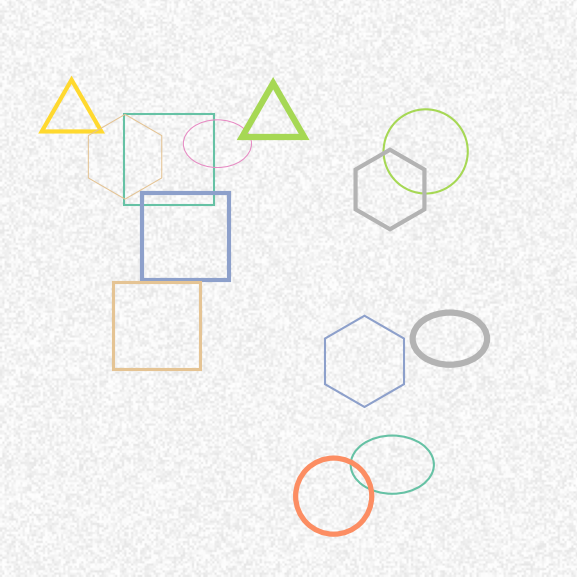[{"shape": "oval", "thickness": 1, "radius": 0.36, "center": [0.679, 0.195]}, {"shape": "square", "thickness": 1, "radius": 0.39, "center": [0.293, 0.723]}, {"shape": "circle", "thickness": 2.5, "radius": 0.33, "center": [0.578, 0.14]}, {"shape": "square", "thickness": 2, "radius": 0.38, "center": [0.322, 0.589]}, {"shape": "hexagon", "thickness": 1, "radius": 0.4, "center": [0.631, 0.373]}, {"shape": "oval", "thickness": 0.5, "radius": 0.29, "center": [0.376, 0.75]}, {"shape": "triangle", "thickness": 3, "radius": 0.31, "center": [0.473, 0.793]}, {"shape": "circle", "thickness": 1, "radius": 0.36, "center": [0.737, 0.737]}, {"shape": "triangle", "thickness": 2, "radius": 0.3, "center": [0.124, 0.801]}, {"shape": "square", "thickness": 1.5, "radius": 0.38, "center": [0.271, 0.436]}, {"shape": "hexagon", "thickness": 0.5, "radius": 0.37, "center": [0.217, 0.728]}, {"shape": "oval", "thickness": 3, "radius": 0.32, "center": [0.779, 0.413]}, {"shape": "hexagon", "thickness": 2, "radius": 0.34, "center": [0.675, 0.671]}]